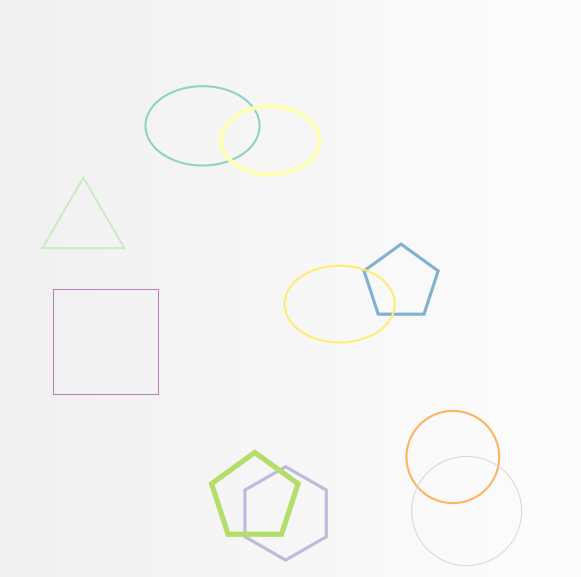[{"shape": "oval", "thickness": 1, "radius": 0.49, "center": [0.348, 0.781]}, {"shape": "oval", "thickness": 2, "radius": 0.42, "center": [0.465, 0.756]}, {"shape": "hexagon", "thickness": 1.5, "radius": 0.4, "center": [0.491, 0.11]}, {"shape": "pentagon", "thickness": 1.5, "radius": 0.34, "center": [0.69, 0.509]}, {"shape": "circle", "thickness": 1, "radius": 0.4, "center": [0.779, 0.208]}, {"shape": "pentagon", "thickness": 2.5, "radius": 0.39, "center": [0.438, 0.137]}, {"shape": "circle", "thickness": 0.5, "radius": 0.47, "center": [0.803, 0.114]}, {"shape": "square", "thickness": 0.5, "radius": 0.46, "center": [0.181, 0.408]}, {"shape": "triangle", "thickness": 1, "radius": 0.41, "center": [0.143, 0.61]}, {"shape": "oval", "thickness": 1, "radius": 0.47, "center": [0.584, 0.473]}]